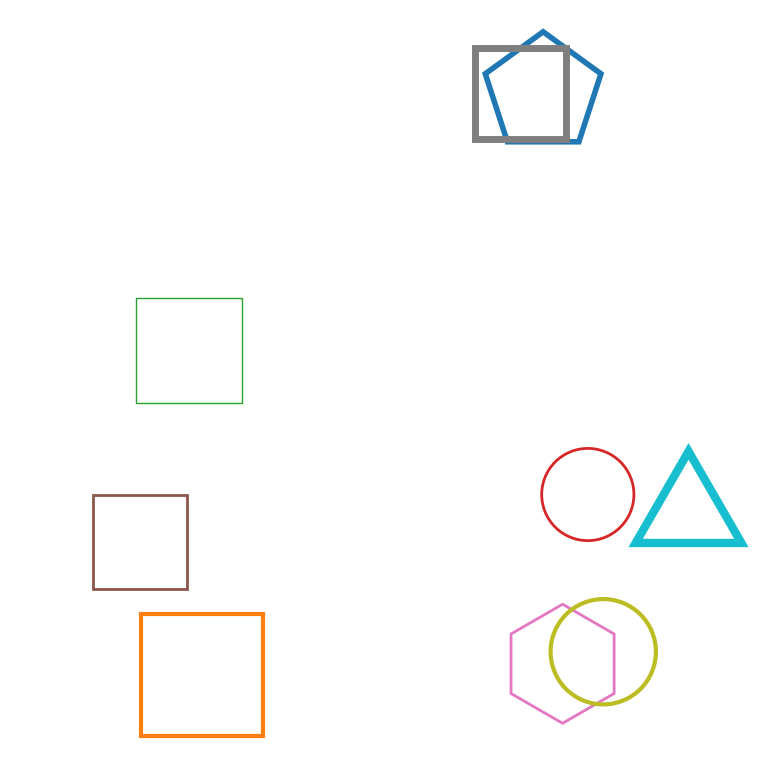[{"shape": "pentagon", "thickness": 2, "radius": 0.39, "center": [0.705, 0.88]}, {"shape": "square", "thickness": 1.5, "radius": 0.4, "center": [0.262, 0.124]}, {"shape": "square", "thickness": 0.5, "radius": 0.34, "center": [0.245, 0.545]}, {"shape": "circle", "thickness": 1, "radius": 0.3, "center": [0.763, 0.358]}, {"shape": "square", "thickness": 1, "radius": 0.31, "center": [0.182, 0.296]}, {"shape": "hexagon", "thickness": 1, "radius": 0.39, "center": [0.731, 0.138]}, {"shape": "square", "thickness": 2.5, "radius": 0.3, "center": [0.676, 0.879]}, {"shape": "circle", "thickness": 1.5, "radius": 0.34, "center": [0.783, 0.154]}, {"shape": "triangle", "thickness": 3, "radius": 0.4, "center": [0.894, 0.334]}]